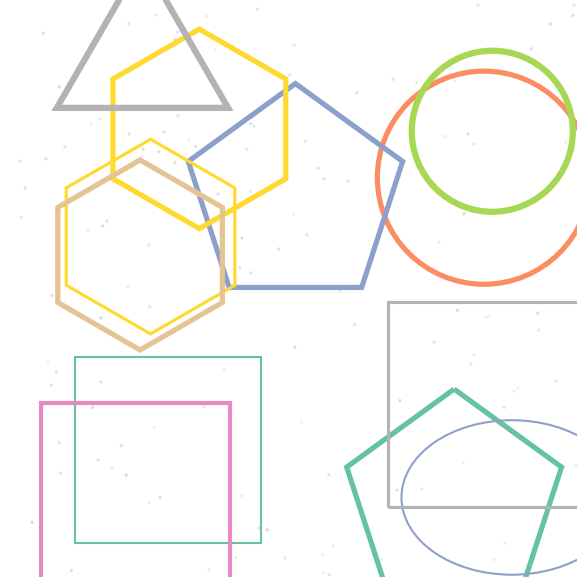[{"shape": "square", "thickness": 1, "radius": 0.8, "center": [0.291, 0.22]}, {"shape": "pentagon", "thickness": 2.5, "radius": 0.98, "center": [0.786, 0.13]}, {"shape": "circle", "thickness": 2.5, "radius": 0.92, "center": [0.838, 0.691]}, {"shape": "oval", "thickness": 1, "radius": 0.96, "center": [0.886, 0.138]}, {"shape": "pentagon", "thickness": 2.5, "radius": 0.98, "center": [0.512, 0.659]}, {"shape": "square", "thickness": 2, "radius": 0.82, "center": [0.234, 0.138]}, {"shape": "circle", "thickness": 3, "radius": 0.7, "center": [0.852, 0.772]}, {"shape": "hexagon", "thickness": 1.5, "radius": 0.84, "center": [0.261, 0.589]}, {"shape": "hexagon", "thickness": 2.5, "radius": 0.86, "center": [0.345, 0.776]}, {"shape": "hexagon", "thickness": 2.5, "radius": 0.82, "center": [0.243, 0.558]}, {"shape": "triangle", "thickness": 3, "radius": 0.86, "center": [0.247, 0.898]}, {"shape": "square", "thickness": 1.5, "radius": 0.89, "center": [0.85, 0.299]}]